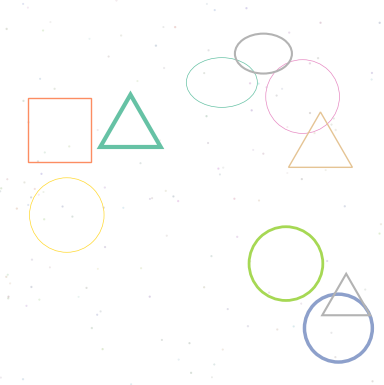[{"shape": "oval", "thickness": 0.5, "radius": 0.46, "center": [0.576, 0.786]}, {"shape": "triangle", "thickness": 3, "radius": 0.45, "center": [0.339, 0.664]}, {"shape": "square", "thickness": 1, "radius": 0.41, "center": [0.155, 0.661]}, {"shape": "circle", "thickness": 2.5, "radius": 0.44, "center": [0.879, 0.148]}, {"shape": "circle", "thickness": 0.5, "radius": 0.48, "center": [0.786, 0.749]}, {"shape": "circle", "thickness": 2, "radius": 0.48, "center": [0.743, 0.315]}, {"shape": "circle", "thickness": 0.5, "radius": 0.48, "center": [0.173, 0.441]}, {"shape": "triangle", "thickness": 1, "radius": 0.48, "center": [0.832, 0.613]}, {"shape": "oval", "thickness": 1.5, "radius": 0.37, "center": [0.684, 0.861]}, {"shape": "triangle", "thickness": 1.5, "radius": 0.36, "center": [0.899, 0.217]}]